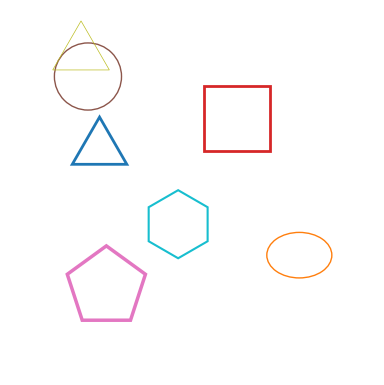[{"shape": "triangle", "thickness": 2, "radius": 0.41, "center": [0.259, 0.614]}, {"shape": "oval", "thickness": 1, "radius": 0.42, "center": [0.777, 0.337]}, {"shape": "square", "thickness": 2, "radius": 0.42, "center": [0.616, 0.692]}, {"shape": "circle", "thickness": 1, "radius": 0.44, "center": [0.228, 0.801]}, {"shape": "pentagon", "thickness": 2.5, "radius": 0.53, "center": [0.276, 0.255]}, {"shape": "triangle", "thickness": 0.5, "radius": 0.42, "center": [0.21, 0.861]}, {"shape": "hexagon", "thickness": 1.5, "radius": 0.44, "center": [0.463, 0.418]}]